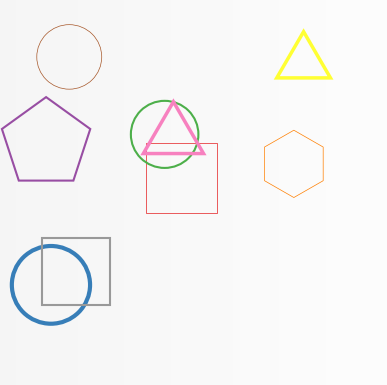[{"shape": "square", "thickness": 0.5, "radius": 0.46, "center": [0.468, 0.537]}, {"shape": "circle", "thickness": 3, "radius": 0.5, "center": [0.131, 0.26]}, {"shape": "circle", "thickness": 1.5, "radius": 0.44, "center": [0.425, 0.651]}, {"shape": "pentagon", "thickness": 1.5, "radius": 0.6, "center": [0.119, 0.628]}, {"shape": "hexagon", "thickness": 0.5, "radius": 0.44, "center": [0.758, 0.574]}, {"shape": "triangle", "thickness": 2.5, "radius": 0.4, "center": [0.783, 0.838]}, {"shape": "circle", "thickness": 0.5, "radius": 0.42, "center": [0.179, 0.852]}, {"shape": "triangle", "thickness": 2.5, "radius": 0.45, "center": [0.448, 0.646]}, {"shape": "square", "thickness": 1.5, "radius": 0.44, "center": [0.196, 0.295]}]